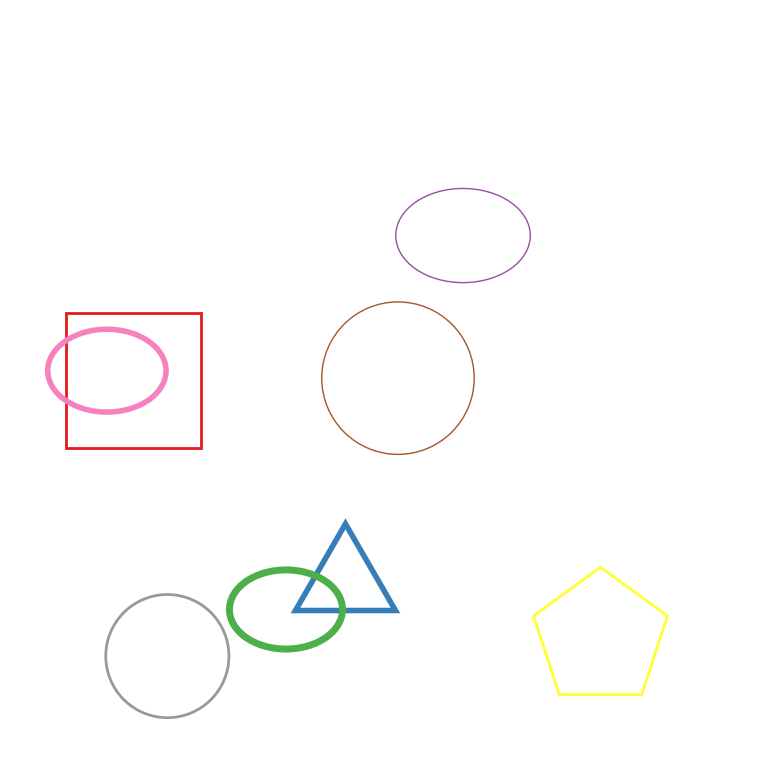[{"shape": "square", "thickness": 1, "radius": 0.44, "center": [0.174, 0.506]}, {"shape": "triangle", "thickness": 2, "radius": 0.38, "center": [0.449, 0.245]}, {"shape": "oval", "thickness": 2.5, "radius": 0.37, "center": [0.371, 0.208]}, {"shape": "oval", "thickness": 0.5, "radius": 0.44, "center": [0.601, 0.694]}, {"shape": "pentagon", "thickness": 1, "radius": 0.46, "center": [0.78, 0.172]}, {"shape": "circle", "thickness": 0.5, "radius": 0.49, "center": [0.517, 0.509]}, {"shape": "oval", "thickness": 2, "radius": 0.38, "center": [0.139, 0.519]}, {"shape": "circle", "thickness": 1, "radius": 0.4, "center": [0.217, 0.148]}]